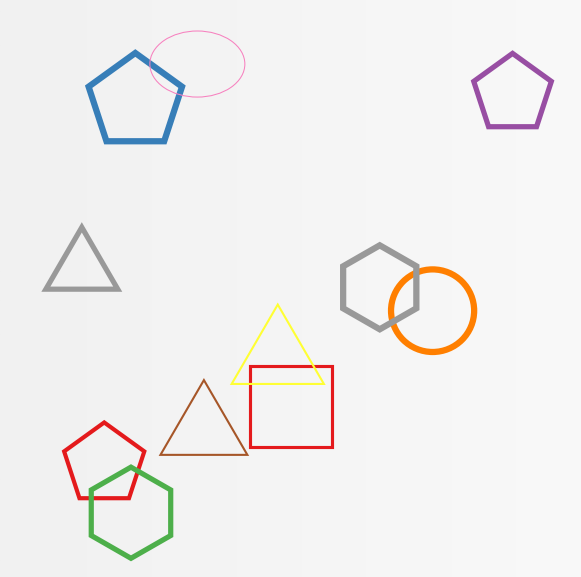[{"shape": "pentagon", "thickness": 2, "radius": 0.36, "center": [0.179, 0.195]}, {"shape": "square", "thickness": 1.5, "radius": 0.35, "center": [0.501, 0.295]}, {"shape": "pentagon", "thickness": 3, "radius": 0.42, "center": [0.233, 0.823]}, {"shape": "hexagon", "thickness": 2.5, "radius": 0.39, "center": [0.225, 0.111]}, {"shape": "pentagon", "thickness": 2.5, "radius": 0.35, "center": [0.882, 0.836]}, {"shape": "circle", "thickness": 3, "radius": 0.36, "center": [0.744, 0.461]}, {"shape": "triangle", "thickness": 1, "radius": 0.46, "center": [0.478, 0.38]}, {"shape": "triangle", "thickness": 1, "radius": 0.43, "center": [0.351, 0.255]}, {"shape": "oval", "thickness": 0.5, "radius": 0.41, "center": [0.34, 0.888]}, {"shape": "triangle", "thickness": 2.5, "radius": 0.36, "center": [0.141, 0.534]}, {"shape": "hexagon", "thickness": 3, "radius": 0.36, "center": [0.653, 0.502]}]